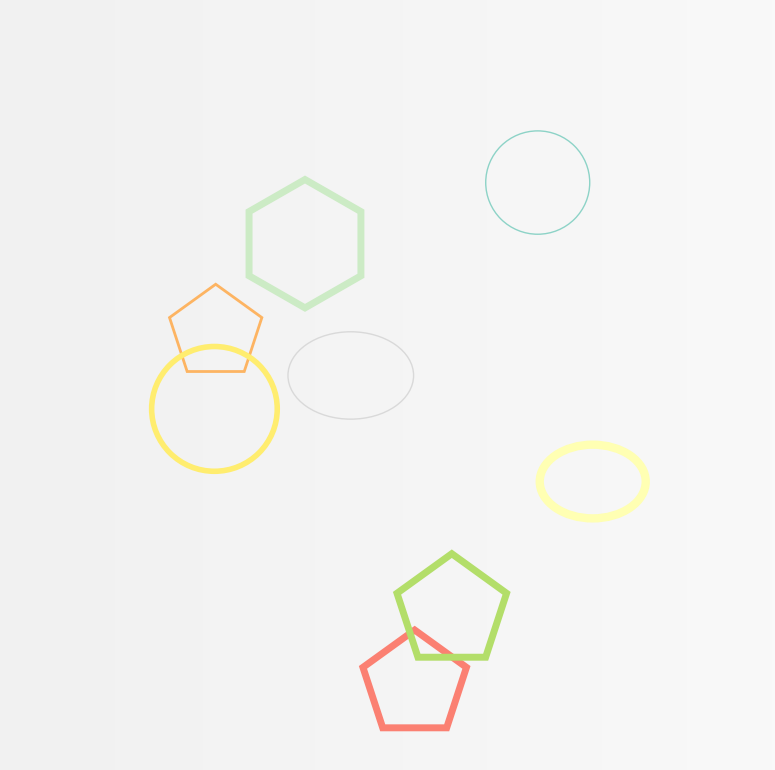[{"shape": "circle", "thickness": 0.5, "radius": 0.34, "center": [0.694, 0.763]}, {"shape": "oval", "thickness": 3, "radius": 0.34, "center": [0.765, 0.375]}, {"shape": "pentagon", "thickness": 2.5, "radius": 0.35, "center": [0.535, 0.112]}, {"shape": "pentagon", "thickness": 1, "radius": 0.31, "center": [0.278, 0.568]}, {"shape": "pentagon", "thickness": 2.5, "radius": 0.37, "center": [0.583, 0.207]}, {"shape": "oval", "thickness": 0.5, "radius": 0.41, "center": [0.453, 0.512]}, {"shape": "hexagon", "thickness": 2.5, "radius": 0.42, "center": [0.394, 0.683]}, {"shape": "circle", "thickness": 2, "radius": 0.41, "center": [0.277, 0.469]}]